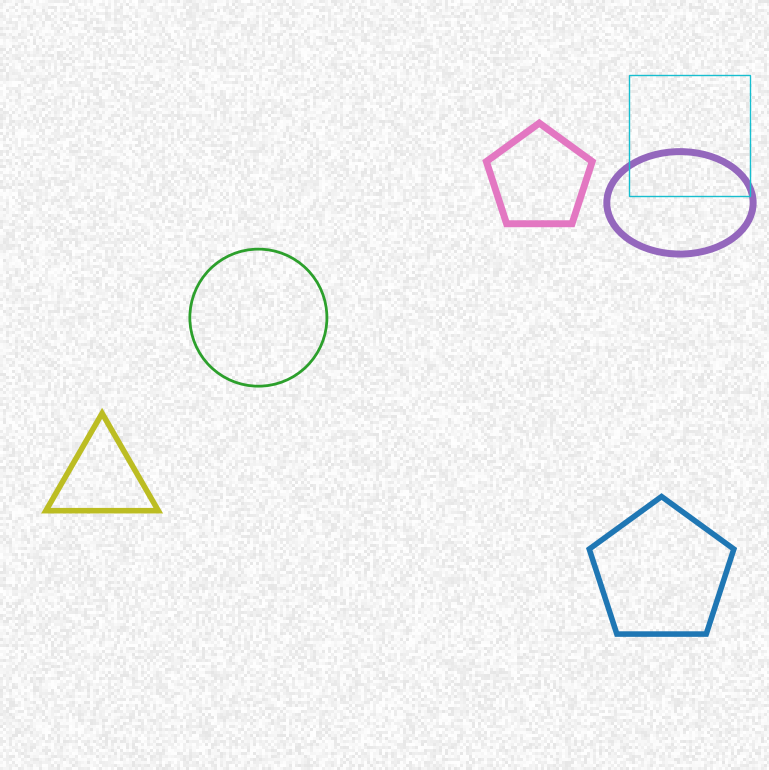[{"shape": "pentagon", "thickness": 2, "radius": 0.49, "center": [0.859, 0.256]}, {"shape": "circle", "thickness": 1, "radius": 0.45, "center": [0.336, 0.587]}, {"shape": "oval", "thickness": 2.5, "radius": 0.48, "center": [0.883, 0.737]}, {"shape": "pentagon", "thickness": 2.5, "radius": 0.36, "center": [0.7, 0.768]}, {"shape": "triangle", "thickness": 2, "radius": 0.42, "center": [0.133, 0.379]}, {"shape": "square", "thickness": 0.5, "radius": 0.39, "center": [0.896, 0.824]}]